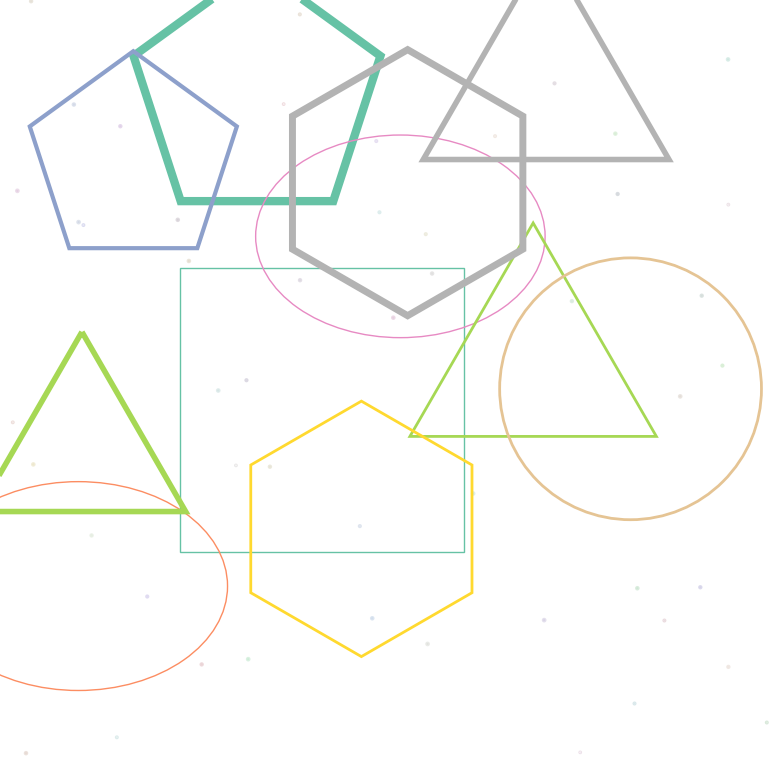[{"shape": "square", "thickness": 0.5, "radius": 0.92, "center": [0.419, 0.467]}, {"shape": "pentagon", "thickness": 3, "radius": 0.84, "center": [0.334, 0.875]}, {"shape": "oval", "thickness": 0.5, "radius": 0.97, "center": [0.102, 0.239]}, {"shape": "pentagon", "thickness": 1.5, "radius": 0.71, "center": [0.173, 0.792]}, {"shape": "oval", "thickness": 0.5, "radius": 0.94, "center": [0.52, 0.693]}, {"shape": "triangle", "thickness": 2, "radius": 0.78, "center": [0.106, 0.413]}, {"shape": "triangle", "thickness": 1, "radius": 0.92, "center": [0.692, 0.526]}, {"shape": "hexagon", "thickness": 1, "radius": 0.83, "center": [0.469, 0.313]}, {"shape": "circle", "thickness": 1, "radius": 0.85, "center": [0.819, 0.495]}, {"shape": "triangle", "thickness": 2, "radius": 0.92, "center": [0.709, 0.885]}, {"shape": "hexagon", "thickness": 2.5, "radius": 0.86, "center": [0.529, 0.763]}]